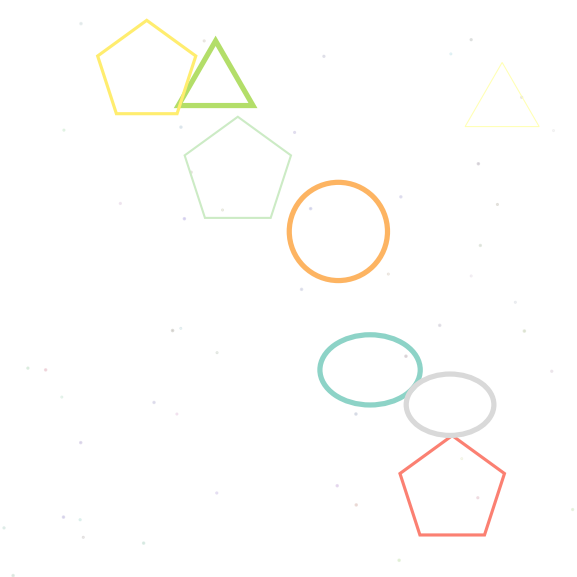[{"shape": "oval", "thickness": 2.5, "radius": 0.43, "center": [0.641, 0.359]}, {"shape": "triangle", "thickness": 0.5, "radius": 0.37, "center": [0.87, 0.817]}, {"shape": "pentagon", "thickness": 1.5, "radius": 0.48, "center": [0.783, 0.15]}, {"shape": "circle", "thickness": 2.5, "radius": 0.43, "center": [0.586, 0.598]}, {"shape": "triangle", "thickness": 2.5, "radius": 0.37, "center": [0.373, 0.854]}, {"shape": "oval", "thickness": 2.5, "radius": 0.38, "center": [0.779, 0.298]}, {"shape": "pentagon", "thickness": 1, "radius": 0.48, "center": [0.412, 0.7]}, {"shape": "pentagon", "thickness": 1.5, "radius": 0.45, "center": [0.254, 0.875]}]